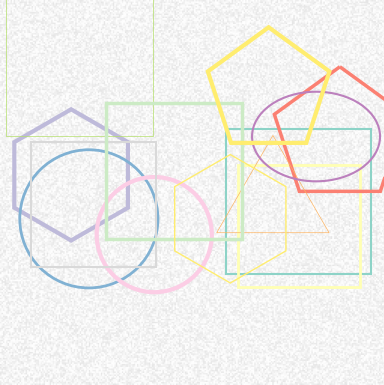[{"shape": "square", "thickness": 1.5, "radius": 0.94, "center": [0.776, 0.476]}, {"shape": "square", "thickness": 2, "radius": 0.79, "center": [0.776, 0.413]}, {"shape": "hexagon", "thickness": 3, "radius": 0.85, "center": [0.185, 0.546]}, {"shape": "pentagon", "thickness": 2.5, "radius": 0.89, "center": [0.883, 0.648]}, {"shape": "circle", "thickness": 2, "radius": 0.9, "center": [0.231, 0.432]}, {"shape": "triangle", "thickness": 0.5, "radius": 0.84, "center": [0.709, 0.48]}, {"shape": "square", "thickness": 0.5, "radius": 0.96, "center": [0.206, 0.837]}, {"shape": "circle", "thickness": 3, "radius": 0.75, "center": [0.401, 0.391]}, {"shape": "square", "thickness": 1.5, "radius": 0.81, "center": [0.244, 0.47]}, {"shape": "oval", "thickness": 1.5, "radius": 0.83, "center": [0.821, 0.645]}, {"shape": "square", "thickness": 2.5, "radius": 0.88, "center": [0.453, 0.557]}, {"shape": "hexagon", "thickness": 1, "radius": 0.83, "center": [0.598, 0.432]}, {"shape": "pentagon", "thickness": 3, "radius": 0.83, "center": [0.698, 0.763]}]